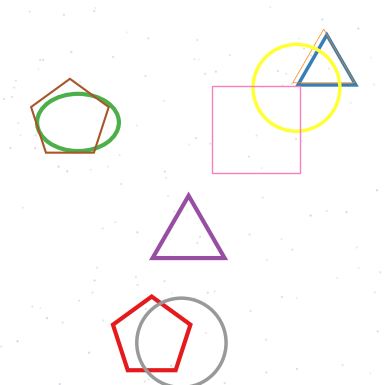[{"shape": "pentagon", "thickness": 3, "radius": 0.53, "center": [0.394, 0.124]}, {"shape": "triangle", "thickness": 2.5, "radius": 0.43, "center": [0.849, 0.823]}, {"shape": "oval", "thickness": 3, "radius": 0.53, "center": [0.203, 0.682]}, {"shape": "triangle", "thickness": 3, "radius": 0.54, "center": [0.49, 0.384]}, {"shape": "triangle", "thickness": 0.5, "radius": 0.46, "center": [0.841, 0.831]}, {"shape": "circle", "thickness": 2.5, "radius": 0.56, "center": [0.77, 0.772]}, {"shape": "pentagon", "thickness": 1.5, "radius": 0.53, "center": [0.182, 0.689]}, {"shape": "square", "thickness": 1, "radius": 0.57, "center": [0.665, 0.663]}, {"shape": "circle", "thickness": 2.5, "radius": 0.58, "center": [0.471, 0.11]}]